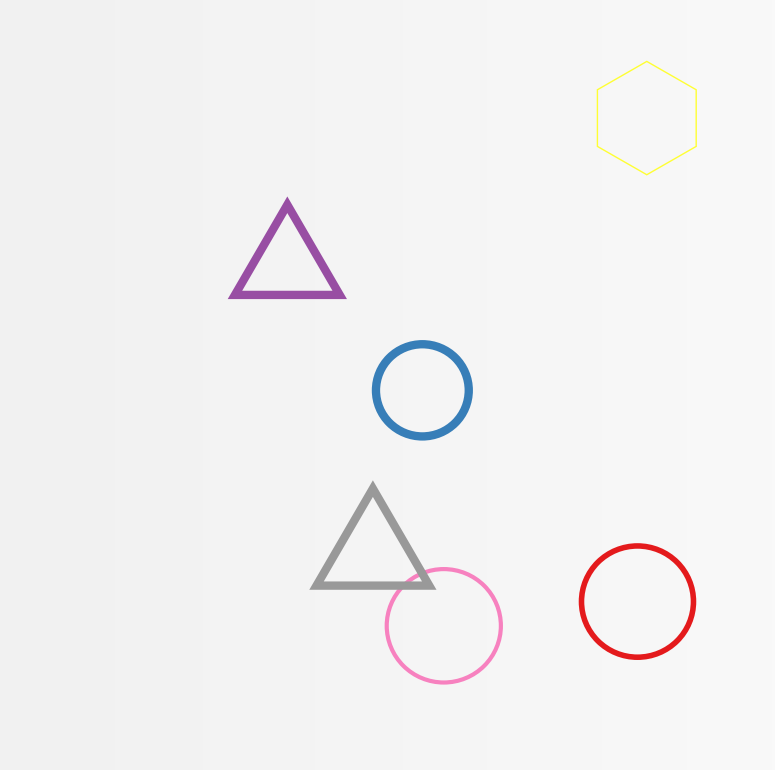[{"shape": "circle", "thickness": 2, "radius": 0.36, "center": [0.823, 0.219]}, {"shape": "circle", "thickness": 3, "radius": 0.3, "center": [0.545, 0.493]}, {"shape": "triangle", "thickness": 3, "radius": 0.39, "center": [0.371, 0.656]}, {"shape": "hexagon", "thickness": 0.5, "radius": 0.37, "center": [0.835, 0.847]}, {"shape": "circle", "thickness": 1.5, "radius": 0.37, "center": [0.573, 0.187]}, {"shape": "triangle", "thickness": 3, "radius": 0.42, "center": [0.481, 0.281]}]